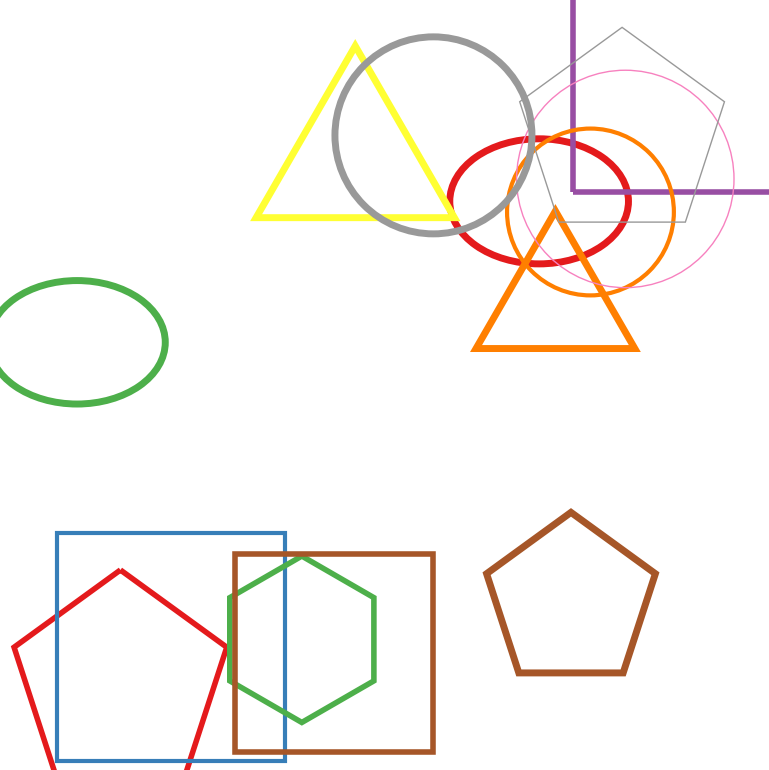[{"shape": "pentagon", "thickness": 2, "radius": 0.73, "center": [0.156, 0.115]}, {"shape": "oval", "thickness": 2.5, "radius": 0.58, "center": [0.7, 0.739]}, {"shape": "square", "thickness": 1.5, "radius": 0.74, "center": [0.222, 0.16]}, {"shape": "hexagon", "thickness": 2, "radius": 0.54, "center": [0.392, 0.17]}, {"shape": "oval", "thickness": 2.5, "radius": 0.57, "center": [0.1, 0.555]}, {"shape": "square", "thickness": 2, "radius": 0.65, "center": [0.873, 0.88]}, {"shape": "triangle", "thickness": 2.5, "radius": 0.6, "center": [0.721, 0.607]}, {"shape": "circle", "thickness": 1.5, "radius": 0.54, "center": [0.767, 0.725]}, {"shape": "triangle", "thickness": 2.5, "radius": 0.74, "center": [0.461, 0.792]}, {"shape": "square", "thickness": 2, "radius": 0.64, "center": [0.433, 0.152]}, {"shape": "pentagon", "thickness": 2.5, "radius": 0.58, "center": [0.742, 0.219]}, {"shape": "circle", "thickness": 0.5, "radius": 0.71, "center": [0.812, 0.768]}, {"shape": "pentagon", "thickness": 0.5, "radius": 0.7, "center": [0.808, 0.825]}, {"shape": "circle", "thickness": 2.5, "radius": 0.64, "center": [0.563, 0.824]}]